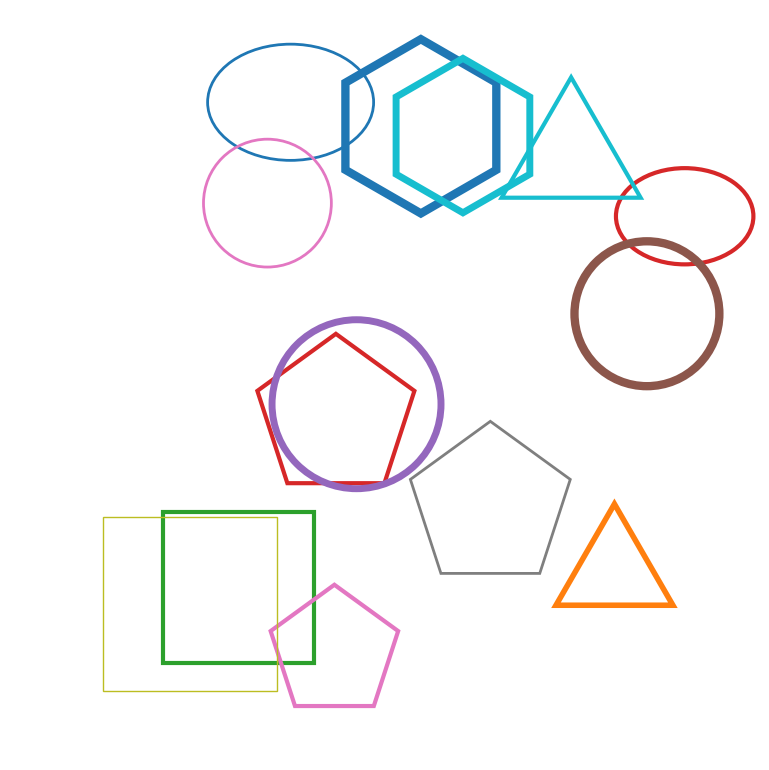[{"shape": "oval", "thickness": 1, "radius": 0.54, "center": [0.377, 0.867]}, {"shape": "hexagon", "thickness": 3, "radius": 0.57, "center": [0.547, 0.836]}, {"shape": "triangle", "thickness": 2, "radius": 0.44, "center": [0.798, 0.258]}, {"shape": "square", "thickness": 1.5, "radius": 0.49, "center": [0.309, 0.237]}, {"shape": "pentagon", "thickness": 1.5, "radius": 0.54, "center": [0.436, 0.459]}, {"shape": "oval", "thickness": 1.5, "radius": 0.45, "center": [0.889, 0.719]}, {"shape": "circle", "thickness": 2.5, "radius": 0.55, "center": [0.463, 0.475]}, {"shape": "circle", "thickness": 3, "radius": 0.47, "center": [0.84, 0.593]}, {"shape": "circle", "thickness": 1, "radius": 0.42, "center": [0.347, 0.736]}, {"shape": "pentagon", "thickness": 1.5, "radius": 0.44, "center": [0.434, 0.154]}, {"shape": "pentagon", "thickness": 1, "radius": 0.55, "center": [0.637, 0.344]}, {"shape": "square", "thickness": 0.5, "radius": 0.56, "center": [0.247, 0.215]}, {"shape": "triangle", "thickness": 1.5, "radius": 0.52, "center": [0.742, 0.795]}, {"shape": "hexagon", "thickness": 2.5, "radius": 0.5, "center": [0.601, 0.824]}]